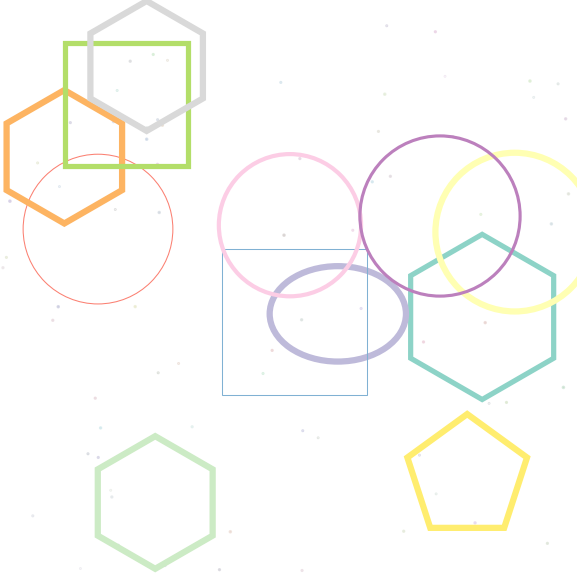[{"shape": "hexagon", "thickness": 2.5, "radius": 0.71, "center": [0.835, 0.45]}, {"shape": "circle", "thickness": 3, "radius": 0.69, "center": [0.891, 0.597]}, {"shape": "oval", "thickness": 3, "radius": 0.59, "center": [0.585, 0.456]}, {"shape": "circle", "thickness": 0.5, "radius": 0.65, "center": [0.17, 0.602]}, {"shape": "square", "thickness": 0.5, "radius": 0.63, "center": [0.509, 0.442]}, {"shape": "hexagon", "thickness": 3, "radius": 0.58, "center": [0.111, 0.728]}, {"shape": "square", "thickness": 2.5, "radius": 0.53, "center": [0.219, 0.818]}, {"shape": "circle", "thickness": 2, "radius": 0.62, "center": [0.502, 0.609]}, {"shape": "hexagon", "thickness": 3, "radius": 0.56, "center": [0.254, 0.885]}, {"shape": "circle", "thickness": 1.5, "radius": 0.69, "center": [0.762, 0.625]}, {"shape": "hexagon", "thickness": 3, "radius": 0.57, "center": [0.269, 0.129]}, {"shape": "pentagon", "thickness": 3, "radius": 0.54, "center": [0.809, 0.173]}]